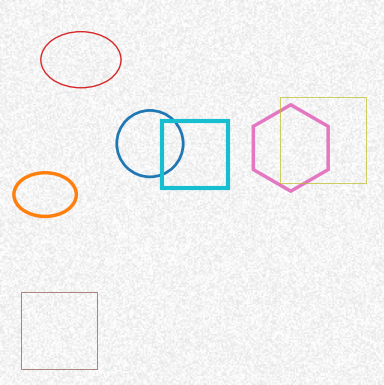[{"shape": "circle", "thickness": 2, "radius": 0.43, "center": [0.39, 0.627]}, {"shape": "oval", "thickness": 2.5, "radius": 0.41, "center": [0.117, 0.495]}, {"shape": "oval", "thickness": 1, "radius": 0.52, "center": [0.21, 0.845]}, {"shape": "square", "thickness": 0.5, "radius": 0.5, "center": [0.153, 0.142]}, {"shape": "hexagon", "thickness": 2.5, "radius": 0.56, "center": [0.755, 0.616]}, {"shape": "square", "thickness": 0.5, "radius": 0.56, "center": [0.839, 0.637]}, {"shape": "square", "thickness": 3, "radius": 0.43, "center": [0.507, 0.599]}]